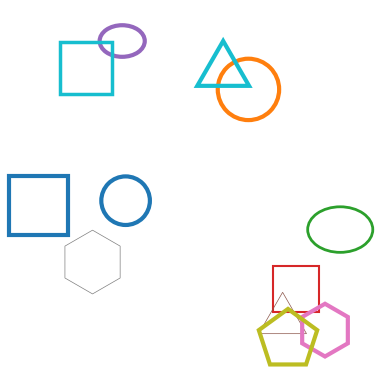[{"shape": "circle", "thickness": 3, "radius": 0.32, "center": [0.326, 0.479]}, {"shape": "square", "thickness": 3, "radius": 0.38, "center": [0.101, 0.466]}, {"shape": "circle", "thickness": 3, "radius": 0.4, "center": [0.645, 0.768]}, {"shape": "oval", "thickness": 2, "radius": 0.42, "center": [0.884, 0.404]}, {"shape": "square", "thickness": 1.5, "radius": 0.3, "center": [0.768, 0.25]}, {"shape": "oval", "thickness": 3, "radius": 0.29, "center": [0.317, 0.893]}, {"shape": "triangle", "thickness": 0.5, "radius": 0.36, "center": [0.734, 0.169]}, {"shape": "hexagon", "thickness": 3, "radius": 0.34, "center": [0.844, 0.143]}, {"shape": "hexagon", "thickness": 0.5, "radius": 0.41, "center": [0.24, 0.319]}, {"shape": "pentagon", "thickness": 3, "radius": 0.4, "center": [0.748, 0.118]}, {"shape": "square", "thickness": 2.5, "radius": 0.33, "center": [0.224, 0.824]}, {"shape": "triangle", "thickness": 3, "radius": 0.39, "center": [0.58, 0.816]}]